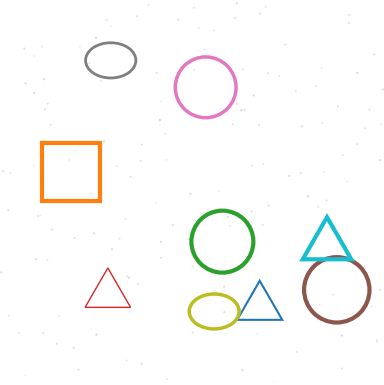[{"shape": "triangle", "thickness": 1.5, "radius": 0.34, "center": [0.675, 0.203]}, {"shape": "square", "thickness": 3, "radius": 0.37, "center": [0.184, 0.554]}, {"shape": "circle", "thickness": 3, "radius": 0.4, "center": [0.578, 0.372]}, {"shape": "triangle", "thickness": 1, "radius": 0.34, "center": [0.28, 0.236]}, {"shape": "circle", "thickness": 3, "radius": 0.42, "center": [0.875, 0.247]}, {"shape": "circle", "thickness": 2.5, "radius": 0.39, "center": [0.534, 0.773]}, {"shape": "oval", "thickness": 2, "radius": 0.33, "center": [0.288, 0.843]}, {"shape": "oval", "thickness": 2.5, "radius": 0.32, "center": [0.556, 0.191]}, {"shape": "triangle", "thickness": 3, "radius": 0.36, "center": [0.849, 0.363]}]